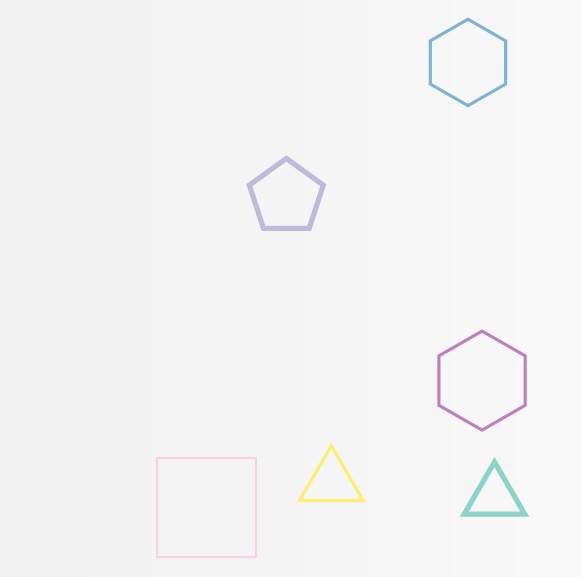[{"shape": "triangle", "thickness": 2.5, "radius": 0.3, "center": [0.851, 0.139]}, {"shape": "pentagon", "thickness": 2.5, "radius": 0.33, "center": [0.493, 0.658]}, {"shape": "hexagon", "thickness": 1.5, "radius": 0.37, "center": [0.805, 0.891]}, {"shape": "square", "thickness": 1, "radius": 0.43, "center": [0.356, 0.121]}, {"shape": "hexagon", "thickness": 1.5, "radius": 0.43, "center": [0.829, 0.34]}, {"shape": "triangle", "thickness": 1.5, "radius": 0.32, "center": [0.57, 0.164]}]